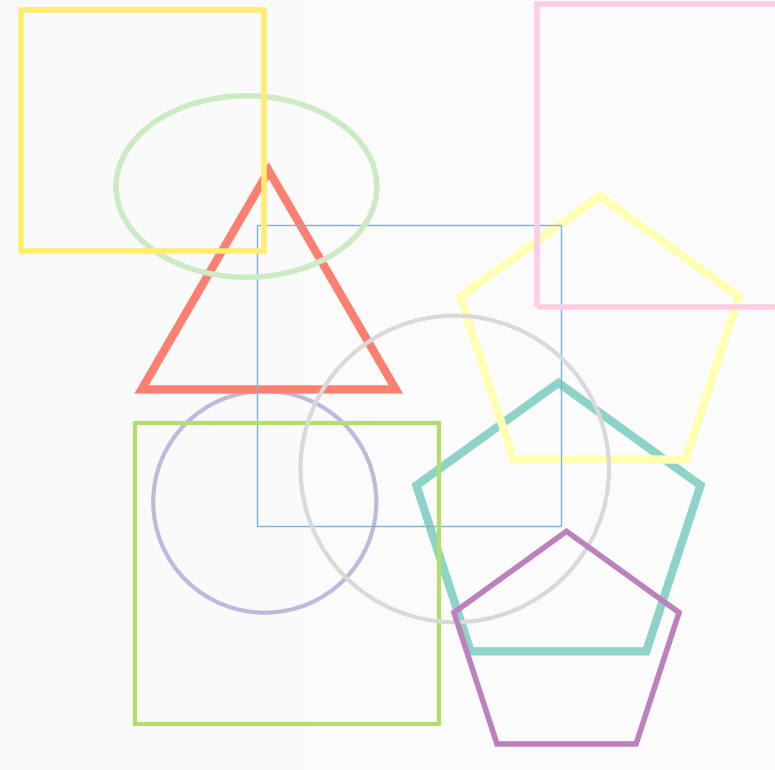[{"shape": "pentagon", "thickness": 3, "radius": 0.96, "center": [0.721, 0.31]}, {"shape": "pentagon", "thickness": 3, "radius": 0.95, "center": [0.774, 0.556]}, {"shape": "circle", "thickness": 1.5, "radius": 0.72, "center": [0.342, 0.348]}, {"shape": "triangle", "thickness": 3, "radius": 0.95, "center": [0.347, 0.589]}, {"shape": "square", "thickness": 0.5, "radius": 0.98, "center": [0.528, 0.512]}, {"shape": "square", "thickness": 1.5, "radius": 0.98, "center": [0.37, 0.255]}, {"shape": "square", "thickness": 2, "radius": 0.98, "center": [0.889, 0.798]}, {"shape": "circle", "thickness": 1.5, "radius": 1.0, "center": [0.587, 0.391]}, {"shape": "pentagon", "thickness": 2, "radius": 0.76, "center": [0.731, 0.157]}, {"shape": "oval", "thickness": 2, "radius": 0.84, "center": [0.318, 0.758]}, {"shape": "square", "thickness": 2, "radius": 0.78, "center": [0.184, 0.831]}]